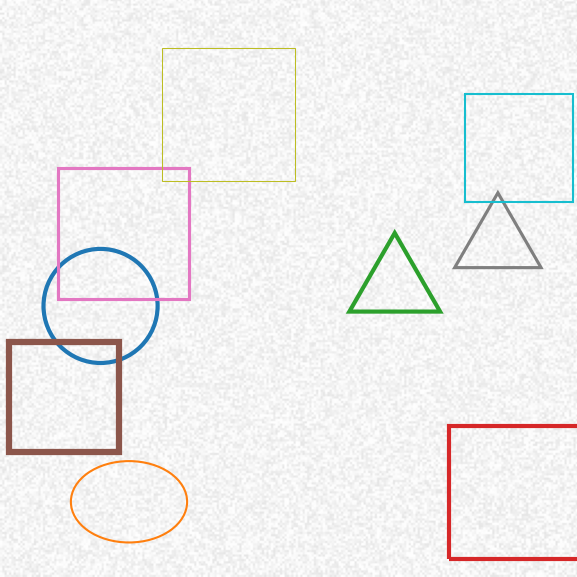[{"shape": "circle", "thickness": 2, "radius": 0.49, "center": [0.174, 0.469]}, {"shape": "oval", "thickness": 1, "radius": 0.5, "center": [0.223, 0.13]}, {"shape": "triangle", "thickness": 2, "radius": 0.45, "center": [0.684, 0.505]}, {"shape": "square", "thickness": 2, "radius": 0.58, "center": [0.893, 0.146]}, {"shape": "square", "thickness": 3, "radius": 0.48, "center": [0.111, 0.312]}, {"shape": "square", "thickness": 1.5, "radius": 0.57, "center": [0.214, 0.595]}, {"shape": "triangle", "thickness": 1.5, "radius": 0.43, "center": [0.862, 0.579]}, {"shape": "square", "thickness": 0.5, "radius": 0.58, "center": [0.396, 0.801]}, {"shape": "square", "thickness": 1, "radius": 0.47, "center": [0.898, 0.743]}]